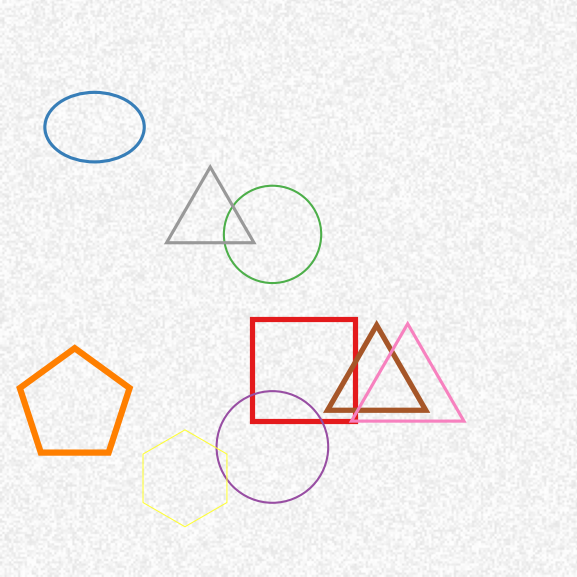[{"shape": "square", "thickness": 2.5, "radius": 0.44, "center": [0.525, 0.358]}, {"shape": "oval", "thickness": 1.5, "radius": 0.43, "center": [0.164, 0.779]}, {"shape": "circle", "thickness": 1, "radius": 0.42, "center": [0.472, 0.593]}, {"shape": "circle", "thickness": 1, "radius": 0.48, "center": [0.472, 0.225]}, {"shape": "pentagon", "thickness": 3, "radius": 0.5, "center": [0.129, 0.296]}, {"shape": "hexagon", "thickness": 0.5, "radius": 0.42, "center": [0.32, 0.171]}, {"shape": "triangle", "thickness": 2.5, "radius": 0.49, "center": [0.652, 0.338]}, {"shape": "triangle", "thickness": 1.5, "radius": 0.56, "center": [0.706, 0.326]}, {"shape": "triangle", "thickness": 1.5, "radius": 0.44, "center": [0.364, 0.622]}]